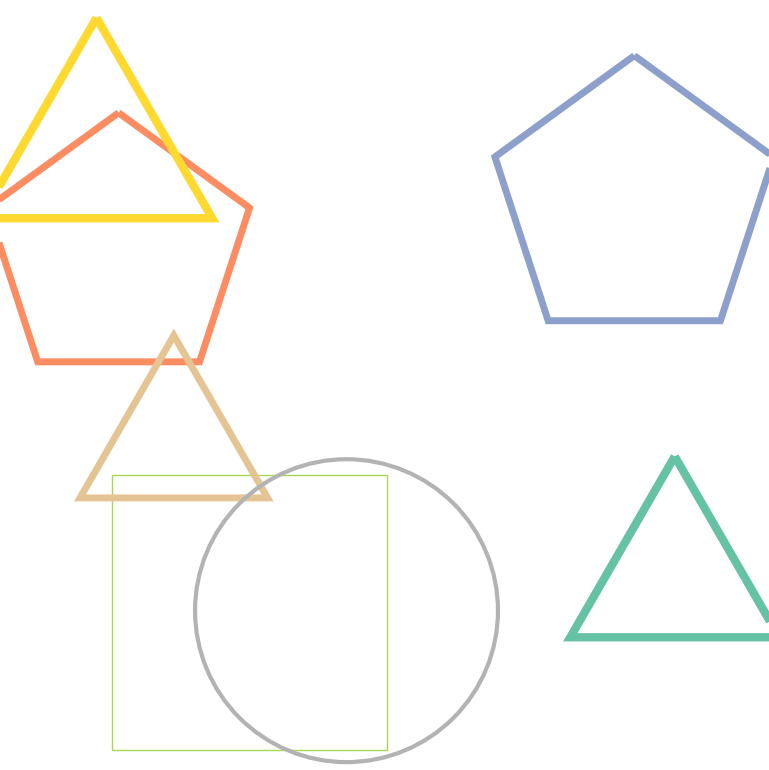[{"shape": "triangle", "thickness": 3, "radius": 0.78, "center": [0.876, 0.251]}, {"shape": "pentagon", "thickness": 2.5, "radius": 0.89, "center": [0.154, 0.675]}, {"shape": "pentagon", "thickness": 2.5, "radius": 0.95, "center": [0.824, 0.737]}, {"shape": "square", "thickness": 0.5, "radius": 0.89, "center": [0.324, 0.205]}, {"shape": "triangle", "thickness": 3, "radius": 0.87, "center": [0.125, 0.803]}, {"shape": "triangle", "thickness": 2.5, "radius": 0.7, "center": [0.226, 0.424]}, {"shape": "circle", "thickness": 1.5, "radius": 0.98, "center": [0.45, 0.207]}]